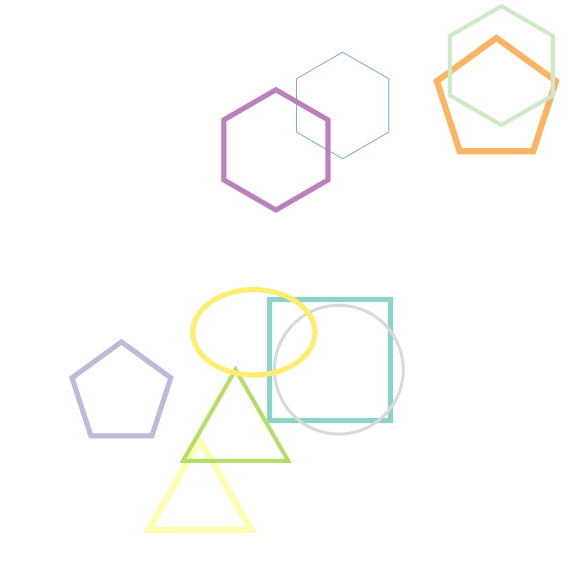[{"shape": "square", "thickness": 2.5, "radius": 0.52, "center": [0.571, 0.376]}, {"shape": "triangle", "thickness": 3, "radius": 0.51, "center": [0.346, 0.133]}, {"shape": "pentagon", "thickness": 2.5, "radius": 0.45, "center": [0.21, 0.317]}, {"shape": "hexagon", "thickness": 0.5, "radius": 0.46, "center": [0.593, 0.817]}, {"shape": "pentagon", "thickness": 3, "radius": 0.54, "center": [0.86, 0.825]}, {"shape": "triangle", "thickness": 2, "radius": 0.53, "center": [0.408, 0.254]}, {"shape": "circle", "thickness": 1.5, "radius": 0.56, "center": [0.587, 0.359]}, {"shape": "hexagon", "thickness": 2.5, "radius": 0.52, "center": [0.478, 0.74]}, {"shape": "hexagon", "thickness": 2, "radius": 0.51, "center": [0.868, 0.886]}, {"shape": "oval", "thickness": 2.5, "radius": 0.53, "center": [0.44, 0.424]}]